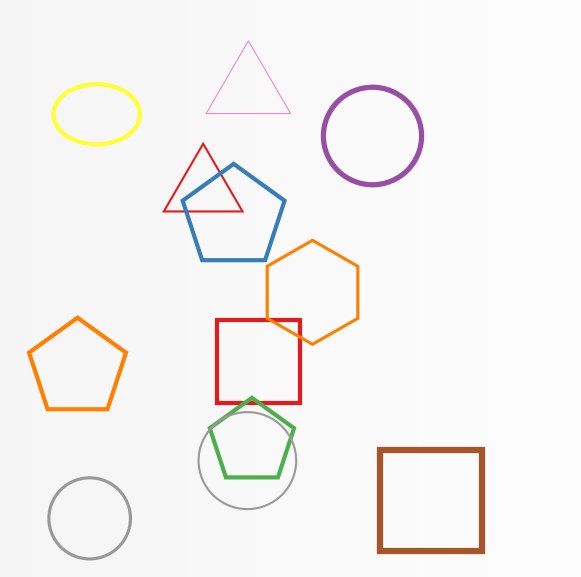[{"shape": "triangle", "thickness": 1, "radius": 0.39, "center": [0.35, 0.672]}, {"shape": "square", "thickness": 2, "radius": 0.36, "center": [0.445, 0.373]}, {"shape": "pentagon", "thickness": 2, "radius": 0.46, "center": [0.402, 0.623]}, {"shape": "pentagon", "thickness": 2, "radius": 0.38, "center": [0.433, 0.234]}, {"shape": "circle", "thickness": 2.5, "radius": 0.42, "center": [0.641, 0.764]}, {"shape": "hexagon", "thickness": 1.5, "radius": 0.45, "center": [0.538, 0.493]}, {"shape": "pentagon", "thickness": 2, "radius": 0.44, "center": [0.133, 0.361]}, {"shape": "oval", "thickness": 2, "radius": 0.37, "center": [0.166, 0.801]}, {"shape": "square", "thickness": 3, "radius": 0.44, "center": [0.741, 0.132]}, {"shape": "triangle", "thickness": 0.5, "radius": 0.42, "center": [0.427, 0.844]}, {"shape": "circle", "thickness": 1.5, "radius": 0.35, "center": [0.154, 0.102]}, {"shape": "circle", "thickness": 1, "radius": 0.42, "center": [0.426, 0.202]}]